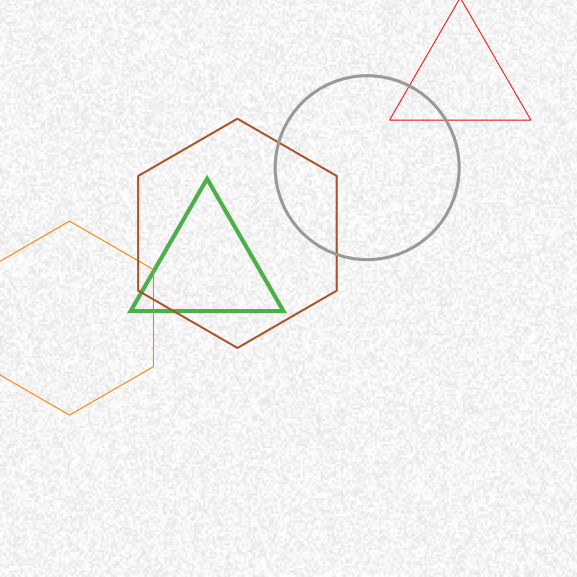[{"shape": "triangle", "thickness": 0.5, "radius": 0.71, "center": [0.797, 0.862]}, {"shape": "triangle", "thickness": 2, "radius": 0.76, "center": [0.359, 0.537]}, {"shape": "hexagon", "thickness": 0.5, "radius": 0.84, "center": [0.12, 0.448]}, {"shape": "hexagon", "thickness": 1, "radius": 0.99, "center": [0.411, 0.595]}, {"shape": "circle", "thickness": 1.5, "radius": 0.8, "center": [0.636, 0.709]}]